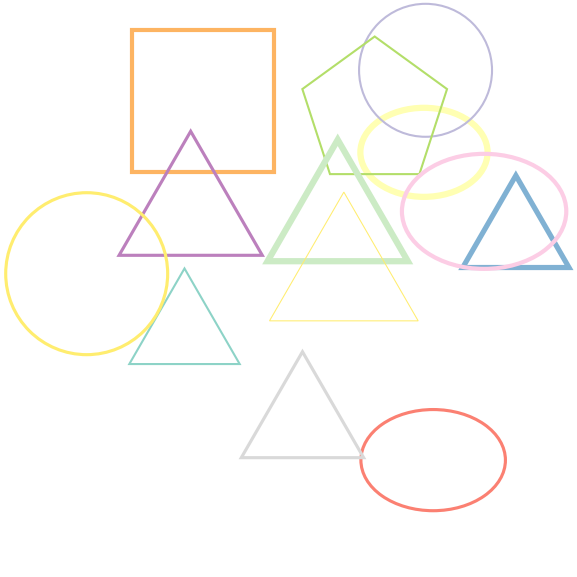[{"shape": "triangle", "thickness": 1, "radius": 0.55, "center": [0.319, 0.424]}, {"shape": "oval", "thickness": 3, "radius": 0.55, "center": [0.734, 0.735]}, {"shape": "circle", "thickness": 1, "radius": 0.58, "center": [0.737, 0.877]}, {"shape": "oval", "thickness": 1.5, "radius": 0.63, "center": [0.75, 0.202]}, {"shape": "triangle", "thickness": 2.5, "radius": 0.53, "center": [0.893, 0.589]}, {"shape": "square", "thickness": 2, "radius": 0.61, "center": [0.351, 0.824]}, {"shape": "pentagon", "thickness": 1, "radius": 0.66, "center": [0.649, 0.804]}, {"shape": "oval", "thickness": 2, "radius": 0.71, "center": [0.838, 0.633]}, {"shape": "triangle", "thickness": 1.5, "radius": 0.61, "center": [0.524, 0.268]}, {"shape": "triangle", "thickness": 1.5, "radius": 0.72, "center": [0.33, 0.629]}, {"shape": "triangle", "thickness": 3, "radius": 0.7, "center": [0.585, 0.617]}, {"shape": "triangle", "thickness": 0.5, "radius": 0.74, "center": [0.595, 0.518]}, {"shape": "circle", "thickness": 1.5, "radius": 0.7, "center": [0.15, 0.525]}]